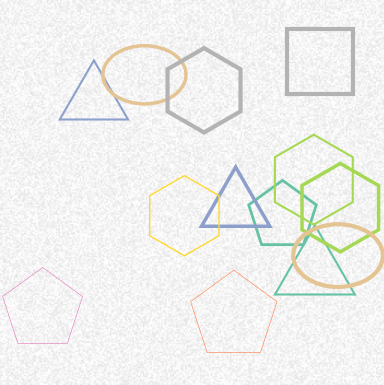[{"shape": "triangle", "thickness": 1.5, "radius": 0.6, "center": [0.818, 0.295]}, {"shape": "pentagon", "thickness": 2, "radius": 0.46, "center": [0.734, 0.439]}, {"shape": "pentagon", "thickness": 0.5, "radius": 0.59, "center": [0.607, 0.18]}, {"shape": "triangle", "thickness": 2.5, "radius": 0.51, "center": [0.612, 0.464]}, {"shape": "triangle", "thickness": 1.5, "radius": 0.51, "center": [0.244, 0.741]}, {"shape": "pentagon", "thickness": 0.5, "radius": 0.55, "center": [0.111, 0.196]}, {"shape": "hexagon", "thickness": 2.5, "radius": 0.57, "center": [0.884, 0.461]}, {"shape": "hexagon", "thickness": 1.5, "radius": 0.58, "center": [0.815, 0.533]}, {"shape": "hexagon", "thickness": 1, "radius": 0.52, "center": [0.479, 0.44]}, {"shape": "oval", "thickness": 3, "radius": 0.58, "center": [0.878, 0.336]}, {"shape": "oval", "thickness": 2.5, "radius": 0.54, "center": [0.375, 0.806]}, {"shape": "hexagon", "thickness": 3, "radius": 0.55, "center": [0.53, 0.765]}, {"shape": "square", "thickness": 3, "radius": 0.42, "center": [0.831, 0.841]}]